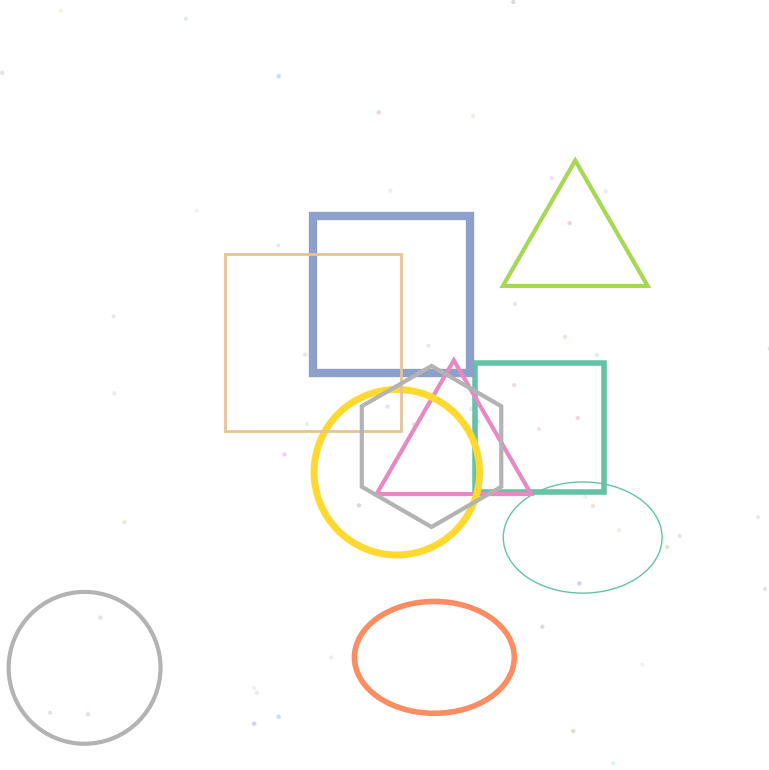[{"shape": "oval", "thickness": 0.5, "radius": 0.52, "center": [0.757, 0.302]}, {"shape": "square", "thickness": 2, "radius": 0.42, "center": [0.701, 0.445]}, {"shape": "oval", "thickness": 2, "radius": 0.52, "center": [0.564, 0.146]}, {"shape": "square", "thickness": 3, "radius": 0.51, "center": [0.508, 0.617]}, {"shape": "triangle", "thickness": 1.5, "radius": 0.58, "center": [0.589, 0.416]}, {"shape": "triangle", "thickness": 1.5, "radius": 0.54, "center": [0.747, 0.683]}, {"shape": "circle", "thickness": 2.5, "radius": 0.54, "center": [0.515, 0.387]}, {"shape": "square", "thickness": 1, "radius": 0.57, "center": [0.406, 0.555]}, {"shape": "hexagon", "thickness": 1.5, "radius": 0.52, "center": [0.56, 0.42]}, {"shape": "circle", "thickness": 1.5, "radius": 0.49, "center": [0.11, 0.133]}]